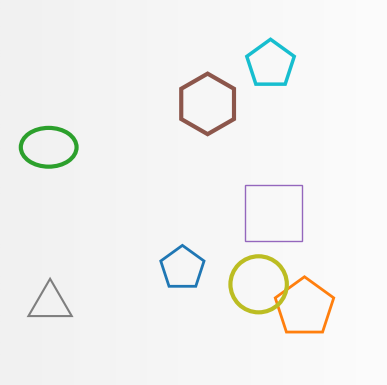[{"shape": "pentagon", "thickness": 2, "radius": 0.29, "center": [0.471, 0.304]}, {"shape": "pentagon", "thickness": 2, "radius": 0.4, "center": [0.786, 0.202]}, {"shape": "oval", "thickness": 3, "radius": 0.36, "center": [0.126, 0.617]}, {"shape": "square", "thickness": 1, "radius": 0.37, "center": [0.706, 0.447]}, {"shape": "hexagon", "thickness": 3, "radius": 0.39, "center": [0.536, 0.73]}, {"shape": "triangle", "thickness": 1.5, "radius": 0.32, "center": [0.129, 0.211]}, {"shape": "circle", "thickness": 3, "radius": 0.36, "center": [0.667, 0.262]}, {"shape": "pentagon", "thickness": 2.5, "radius": 0.32, "center": [0.698, 0.834]}]